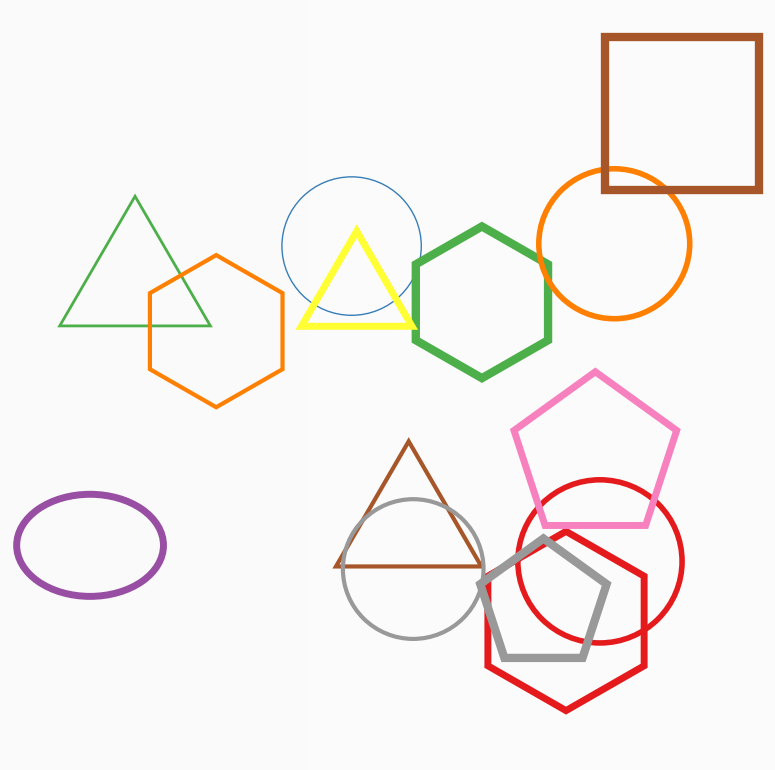[{"shape": "hexagon", "thickness": 2.5, "radius": 0.58, "center": [0.73, 0.194]}, {"shape": "circle", "thickness": 2, "radius": 0.53, "center": [0.774, 0.271]}, {"shape": "circle", "thickness": 0.5, "radius": 0.45, "center": [0.454, 0.68]}, {"shape": "hexagon", "thickness": 3, "radius": 0.49, "center": [0.622, 0.607]}, {"shape": "triangle", "thickness": 1, "radius": 0.56, "center": [0.174, 0.633]}, {"shape": "oval", "thickness": 2.5, "radius": 0.47, "center": [0.116, 0.292]}, {"shape": "circle", "thickness": 2, "radius": 0.49, "center": [0.793, 0.683]}, {"shape": "hexagon", "thickness": 1.5, "radius": 0.49, "center": [0.279, 0.57]}, {"shape": "triangle", "thickness": 2.5, "radius": 0.41, "center": [0.46, 0.617]}, {"shape": "triangle", "thickness": 1.5, "radius": 0.54, "center": [0.527, 0.319]}, {"shape": "square", "thickness": 3, "radius": 0.5, "center": [0.88, 0.853]}, {"shape": "pentagon", "thickness": 2.5, "radius": 0.55, "center": [0.768, 0.407]}, {"shape": "circle", "thickness": 1.5, "radius": 0.45, "center": [0.533, 0.261]}, {"shape": "pentagon", "thickness": 3, "radius": 0.43, "center": [0.701, 0.215]}]